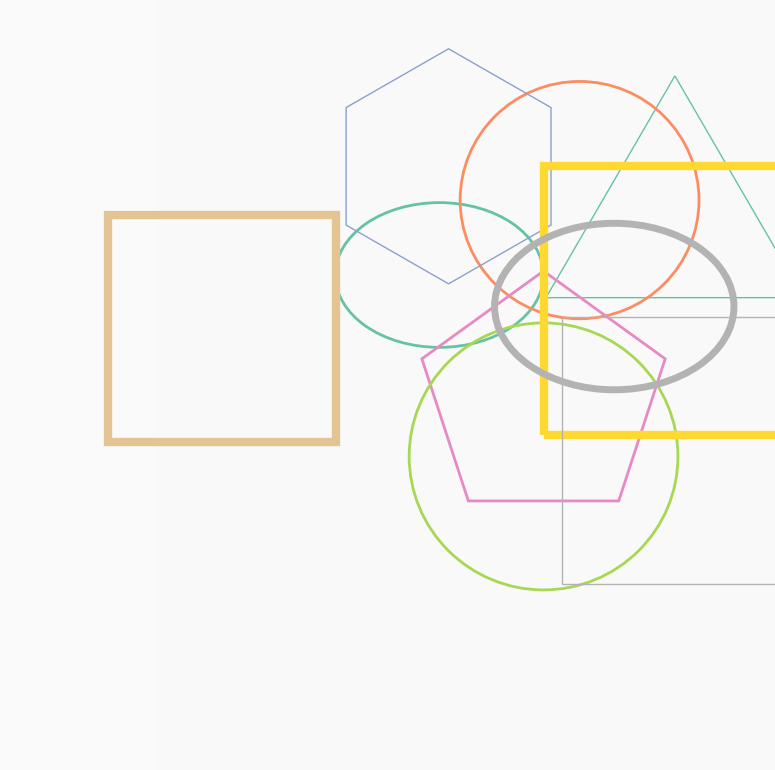[{"shape": "oval", "thickness": 1, "radius": 0.67, "center": [0.567, 0.643]}, {"shape": "triangle", "thickness": 0.5, "radius": 0.96, "center": [0.871, 0.709]}, {"shape": "circle", "thickness": 1, "radius": 0.77, "center": [0.748, 0.74]}, {"shape": "hexagon", "thickness": 0.5, "radius": 0.76, "center": [0.579, 0.784]}, {"shape": "pentagon", "thickness": 1, "radius": 0.83, "center": [0.701, 0.483]}, {"shape": "circle", "thickness": 1, "radius": 0.87, "center": [0.701, 0.407]}, {"shape": "square", "thickness": 3, "radius": 0.87, "center": [0.876, 0.61]}, {"shape": "square", "thickness": 3, "radius": 0.74, "center": [0.286, 0.574]}, {"shape": "square", "thickness": 0.5, "radius": 0.87, "center": [0.898, 0.415]}, {"shape": "oval", "thickness": 2.5, "radius": 0.77, "center": [0.793, 0.602]}]